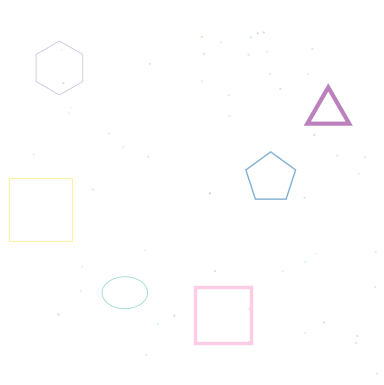[{"shape": "oval", "thickness": 0.5, "radius": 0.3, "center": [0.324, 0.24]}, {"shape": "hexagon", "thickness": 0.5, "radius": 0.35, "center": [0.154, 0.823]}, {"shape": "pentagon", "thickness": 1, "radius": 0.34, "center": [0.703, 0.538]}, {"shape": "square", "thickness": 2.5, "radius": 0.36, "center": [0.58, 0.182]}, {"shape": "triangle", "thickness": 3, "radius": 0.31, "center": [0.853, 0.71]}, {"shape": "square", "thickness": 0.5, "radius": 0.41, "center": [0.105, 0.456]}]